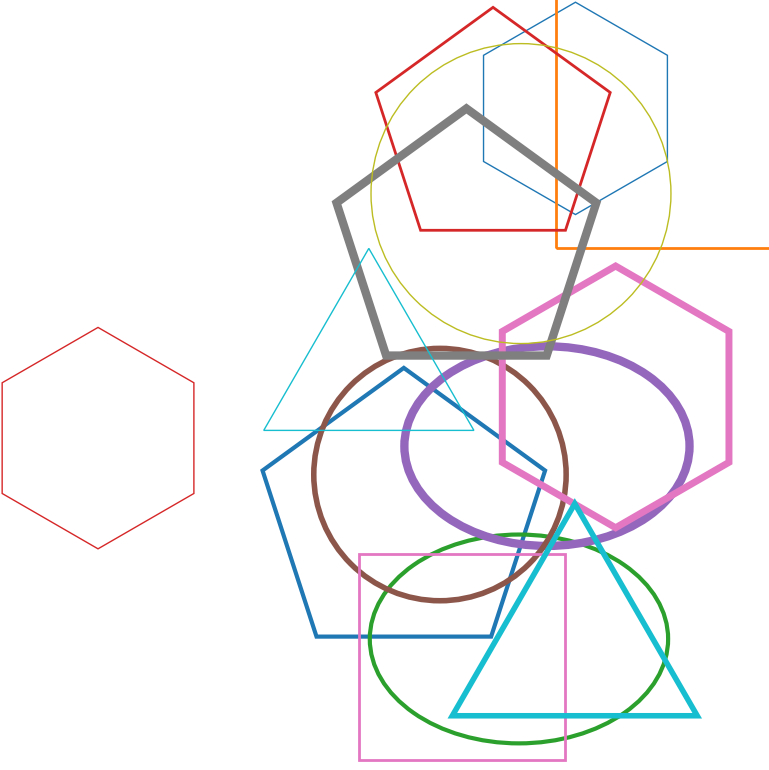[{"shape": "pentagon", "thickness": 1.5, "radius": 0.96, "center": [0.524, 0.329]}, {"shape": "hexagon", "thickness": 0.5, "radius": 0.69, "center": [0.747, 0.859]}, {"shape": "square", "thickness": 1, "radius": 0.87, "center": [0.897, 0.853]}, {"shape": "oval", "thickness": 1.5, "radius": 0.97, "center": [0.674, 0.17]}, {"shape": "pentagon", "thickness": 1, "radius": 0.8, "center": [0.64, 0.83]}, {"shape": "hexagon", "thickness": 0.5, "radius": 0.72, "center": [0.127, 0.431]}, {"shape": "oval", "thickness": 3, "radius": 0.93, "center": [0.71, 0.421]}, {"shape": "circle", "thickness": 2, "radius": 0.82, "center": [0.571, 0.384]}, {"shape": "hexagon", "thickness": 2.5, "radius": 0.85, "center": [0.8, 0.485]}, {"shape": "square", "thickness": 1, "radius": 0.67, "center": [0.6, 0.147]}, {"shape": "pentagon", "thickness": 3, "radius": 0.89, "center": [0.606, 0.682]}, {"shape": "circle", "thickness": 0.5, "radius": 0.97, "center": [0.677, 0.749]}, {"shape": "triangle", "thickness": 0.5, "radius": 0.79, "center": [0.479, 0.52]}, {"shape": "triangle", "thickness": 2, "radius": 0.92, "center": [0.746, 0.162]}]